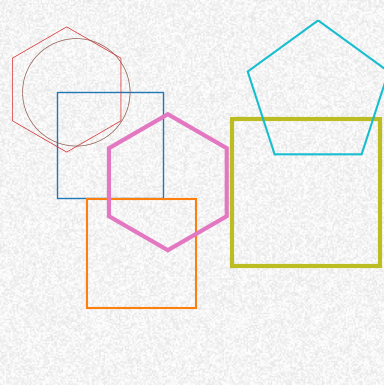[{"shape": "square", "thickness": 1, "radius": 0.69, "center": [0.285, 0.623]}, {"shape": "square", "thickness": 1.5, "radius": 0.71, "center": [0.367, 0.342]}, {"shape": "hexagon", "thickness": 0.5, "radius": 0.81, "center": [0.173, 0.768]}, {"shape": "circle", "thickness": 0.5, "radius": 0.7, "center": [0.198, 0.76]}, {"shape": "hexagon", "thickness": 3, "radius": 0.88, "center": [0.436, 0.527]}, {"shape": "square", "thickness": 3, "radius": 0.96, "center": [0.795, 0.5]}, {"shape": "pentagon", "thickness": 1.5, "radius": 0.96, "center": [0.826, 0.755]}]